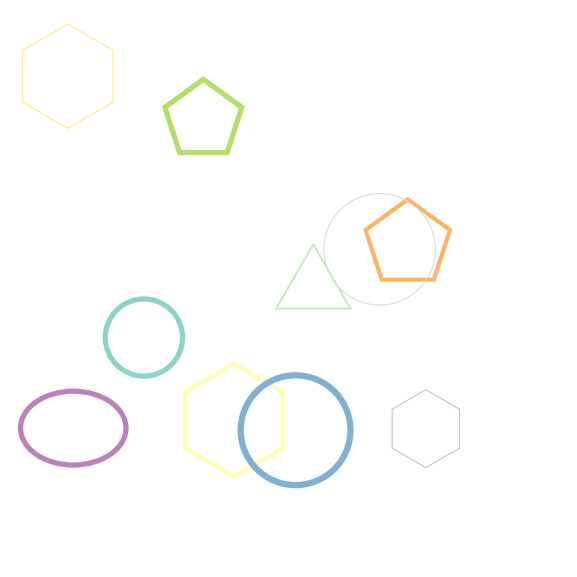[{"shape": "circle", "thickness": 2.5, "radius": 0.33, "center": [0.249, 0.415]}, {"shape": "hexagon", "thickness": 2, "radius": 0.49, "center": [0.405, 0.272]}, {"shape": "hexagon", "thickness": 0.5, "radius": 0.34, "center": [0.737, 0.257]}, {"shape": "circle", "thickness": 3, "radius": 0.48, "center": [0.512, 0.254]}, {"shape": "pentagon", "thickness": 2, "radius": 0.38, "center": [0.706, 0.577]}, {"shape": "pentagon", "thickness": 2.5, "radius": 0.35, "center": [0.352, 0.792]}, {"shape": "circle", "thickness": 0.5, "radius": 0.48, "center": [0.657, 0.567]}, {"shape": "oval", "thickness": 2.5, "radius": 0.46, "center": [0.127, 0.258]}, {"shape": "triangle", "thickness": 1, "radius": 0.37, "center": [0.542, 0.502]}, {"shape": "hexagon", "thickness": 0.5, "radius": 0.45, "center": [0.117, 0.867]}]